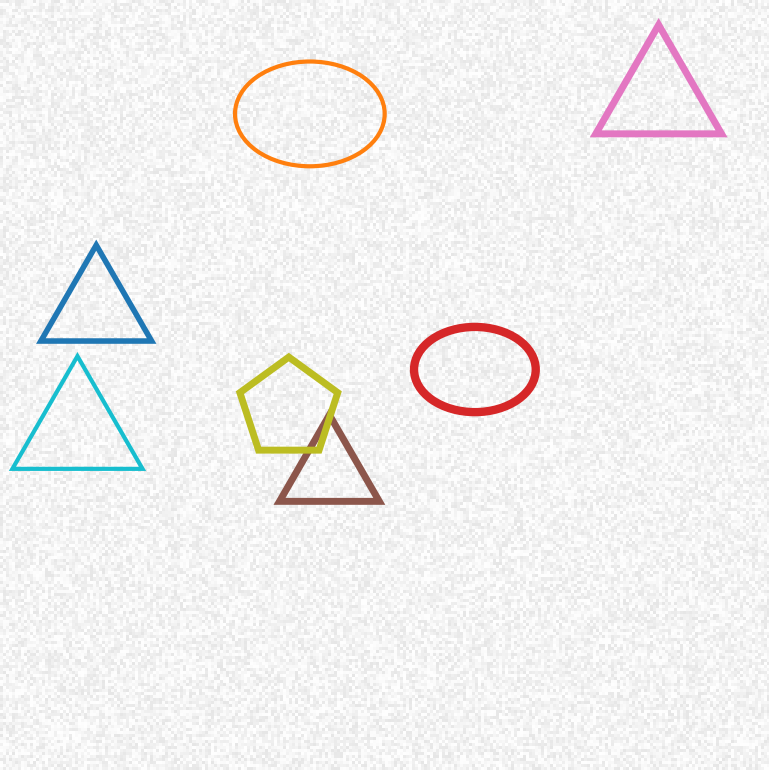[{"shape": "triangle", "thickness": 2, "radius": 0.42, "center": [0.125, 0.599]}, {"shape": "oval", "thickness": 1.5, "radius": 0.49, "center": [0.402, 0.852]}, {"shape": "oval", "thickness": 3, "radius": 0.4, "center": [0.617, 0.52]}, {"shape": "triangle", "thickness": 2.5, "radius": 0.37, "center": [0.428, 0.386]}, {"shape": "triangle", "thickness": 2.5, "radius": 0.47, "center": [0.855, 0.873]}, {"shape": "pentagon", "thickness": 2.5, "radius": 0.33, "center": [0.375, 0.469]}, {"shape": "triangle", "thickness": 1.5, "radius": 0.49, "center": [0.101, 0.44]}]